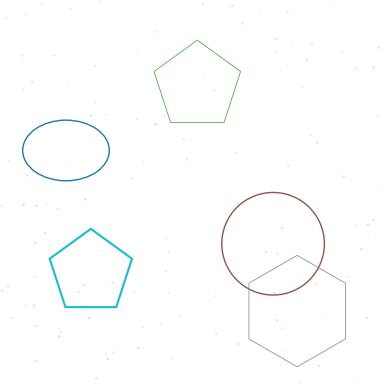[{"shape": "oval", "thickness": 1, "radius": 0.56, "center": [0.171, 0.609]}, {"shape": "pentagon", "thickness": 0.5, "radius": 0.59, "center": [0.513, 0.778]}, {"shape": "circle", "thickness": 1, "radius": 0.67, "center": [0.709, 0.367]}, {"shape": "hexagon", "thickness": 0.5, "radius": 0.72, "center": [0.772, 0.192]}, {"shape": "pentagon", "thickness": 1.5, "radius": 0.56, "center": [0.236, 0.293]}]